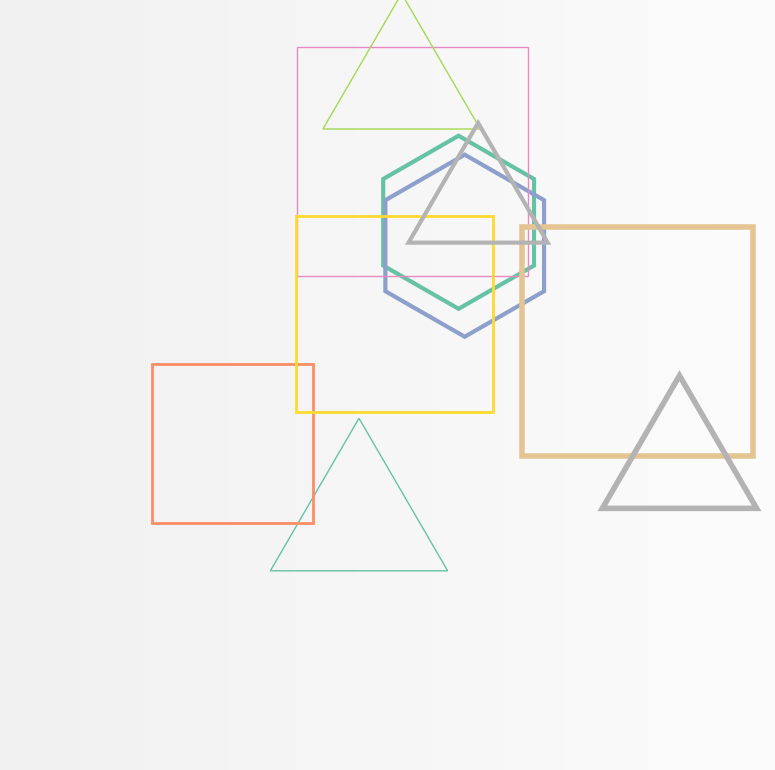[{"shape": "triangle", "thickness": 0.5, "radius": 0.66, "center": [0.463, 0.325]}, {"shape": "hexagon", "thickness": 1.5, "radius": 0.56, "center": [0.592, 0.711]}, {"shape": "square", "thickness": 1, "radius": 0.52, "center": [0.3, 0.424]}, {"shape": "hexagon", "thickness": 1.5, "radius": 0.59, "center": [0.6, 0.681]}, {"shape": "square", "thickness": 0.5, "radius": 0.75, "center": [0.532, 0.79]}, {"shape": "triangle", "thickness": 0.5, "radius": 0.59, "center": [0.518, 0.891]}, {"shape": "square", "thickness": 1, "radius": 0.63, "center": [0.509, 0.592]}, {"shape": "square", "thickness": 2, "radius": 0.74, "center": [0.822, 0.556]}, {"shape": "triangle", "thickness": 2, "radius": 0.57, "center": [0.877, 0.397]}, {"shape": "triangle", "thickness": 1.5, "radius": 0.52, "center": [0.617, 0.737]}]